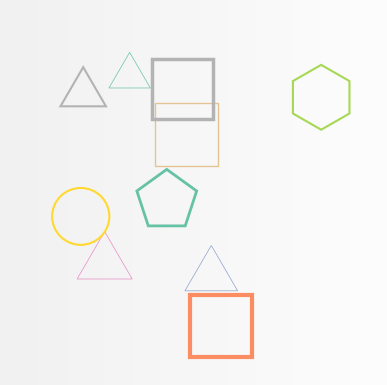[{"shape": "triangle", "thickness": 0.5, "radius": 0.31, "center": [0.335, 0.802]}, {"shape": "pentagon", "thickness": 2, "radius": 0.41, "center": [0.43, 0.479]}, {"shape": "square", "thickness": 3, "radius": 0.4, "center": [0.569, 0.154]}, {"shape": "triangle", "thickness": 0.5, "radius": 0.39, "center": [0.545, 0.284]}, {"shape": "triangle", "thickness": 0.5, "radius": 0.41, "center": [0.27, 0.316]}, {"shape": "hexagon", "thickness": 1.5, "radius": 0.42, "center": [0.829, 0.747]}, {"shape": "circle", "thickness": 1.5, "radius": 0.37, "center": [0.208, 0.438]}, {"shape": "square", "thickness": 1, "radius": 0.41, "center": [0.481, 0.65]}, {"shape": "triangle", "thickness": 1.5, "radius": 0.34, "center": [0.215, 0.758]}, {"shape": "square", "thickness": 2.5, "radius": 0.39, "center": [0.471, 0.768]}]